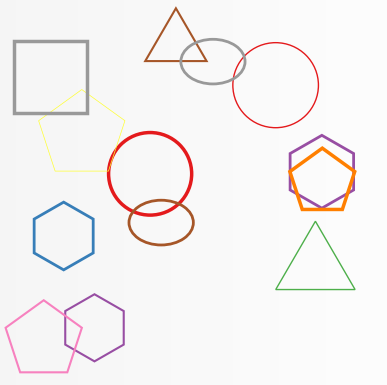[{"shape": "circle", "thickness": 2.5, "radius": 0.54, "center": [0.387, 0.548]}, {"shape": "circle", "thickness": 1, "radius": 0.55, "center": [0.711, 0.779]}, {"shape": "hexagon", "thickness": 2, "radius": 0.44, "center": [0.164, 0.387]}, {"shape": "triangle", "thickness": 1, "radius": 0.59, "center": [0.814, 0.307]}, {"shape": "hexagon", "thickness": 2, "radius": 0.47, "center": [0.831, 0.554]}, {"shape": "hexagon", "thickness": 1.5, "radius": 0.44, "center": [0.244, 0.149]}, {"shape": "pentagon", "thickness": 2.5, "radius": 0.44, "center": [0.832, 0.527]}, {"shape": "pentagon", "thickness": 0.5, "radius": 0.59, "center": [0.211, 0.65]}, {"shape": "oval", "thickness": 2, "radius": 0.42, "center": [0.416, 0.422]}, {"shape": "triangle", "thickness": 1.5, "radius": 0.46, "center": [0.454, 0.887]}, {"shape": "pentagon", "thickness": 1.5, "radius": 0.52, "center": [0.113, 0.117]}, {"shape": "oval", "thickness": 2, "radius": 0.41, "center": [0.55, 0.84]}, {"shape": "square", "thickness": 2.5, "radius": 0.47, "center": [0.131, 0.8]}]